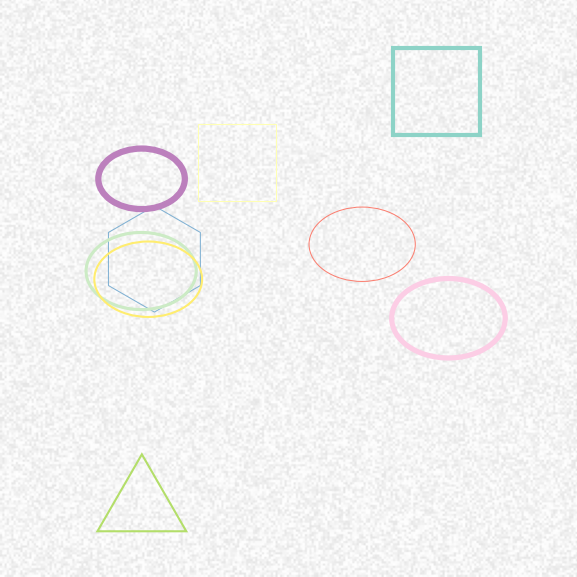[{"shape": "square", "thickness": 2, "radius": 0.38, "center": [0.756, 0.841]}, {"shape": "square", "thickness": 0.5, "radius": 0.34, "center": [0.411, 0.718]}, {"shape": "oval", "thickness": 0.5, "radius": 0.46, "center": [0.627, 0.576]}, {"shape": "hexagon", "thickness": 0.5, "radius": 0.46, "center": [0.267, 0.551]}, {"shape": "triangle", "thickness": 1, "radius": 0.44, "center": [0.246, 0.124]}, {"shape": "oval", "thickness": 2.5, "radius": 0.49, "center": [0.777, 0.448]}, {"shape": "oval", "thickness": 3, "radius": 0.37, "center": [0.245, 0.689]}, {"shape": "oval", "thickness": 1.5, "radius": 0.48, "center": [0.244, 0.53]}, {"shape": "oval", "thickness": 1, "radius": 0.47, "center": [0.257, 0.516]}]